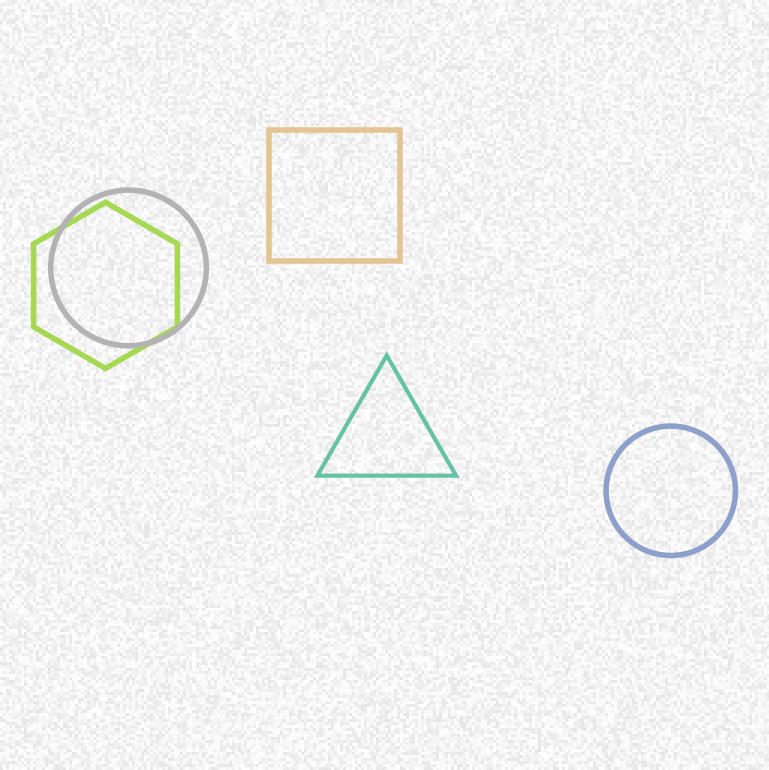[{"shape": "triangle", "thickness": 1.5, "radius": 0.52, "center": [0.502, 0.434]}, {"shape": "circle", "thickness": 2, "radius": 0.42, "center": [0.871, 0.363]}, {"shape": "hexagon", "thickness": 2, "radius": 0.54, "center": [0.137, 0.629]}, {"shape": "square", "thickness": 2, "radius": 0.43, "center": [0.434, 0.746]}, {"shape": "circle", "thickness": 2, "radius": 0.51, "center": [0.167, 0.652]}]